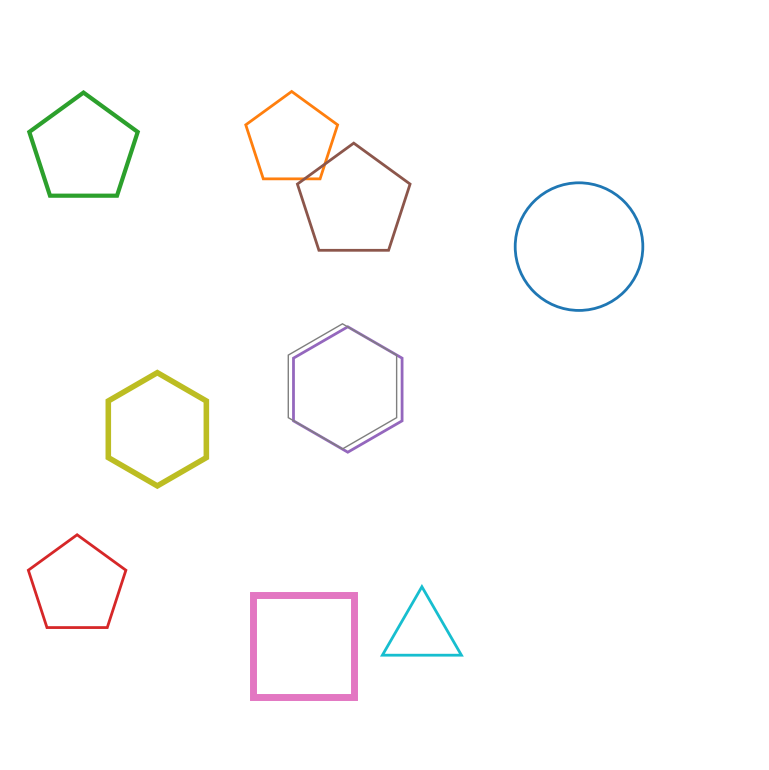[{"shape": "circle", "thickness": 1, "radius": 0.41, "center": [0.752, 0.68]}, {"shape": "pentagon", "thickness": 1, "radius": 0.31, "center": [0.379, 0.818]}, {"shape": "pentagon", "thickness": 1.5, "radius": 0.37, "center": [0.108, 0.806]}, {"shape": "pentagon", "thickness": 1, "radius": 0.33, "center": [0.1, 0.239]}, {"shape": "hexagon", "thickness": 1, "radius": 0.41, "center": [0.452, 0.494]}, {"shape": "pentagon", "thickness": 1, "radius": 0.38, "center": [0.459, 0.737]}, {"shape": "square", "thickness": 2.5, "radius": 0.33, "center": [0.394, 0.161]}, {"shape": "hexagon", "thickness": 0.5, "radius": 0.41, "center": [0.445, 0.498]}, {"shape": "hexagon", "thickness": 2, "radius": 0.37, "center": [0.204, 0.442]}, {"shape": "triangle", "thickness": 1, "radius": 0.3, "center": [0.548, 0.179]}]